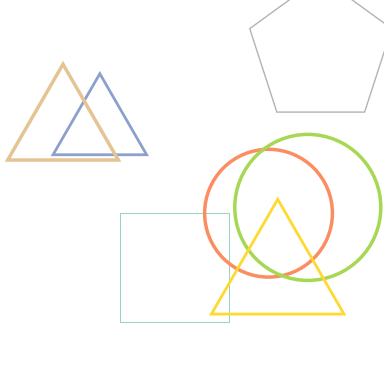[{"shape": "square", "thickness": 0.5, "radius": 0.71, "center": [0.454, 0.304]}, {"shape": "circle", "thickness": 2.5, "radius": 0.83, "center": [0.697, 0.446]}, {"shape": "triangle", "thickness": 2, "radius": 0.7, "center": [0.259, 0.668]}, {"shape": "circle", "thickness": 2.5, "radius": 0.95, "center": [0.799, 0.461]}, {"shape": "triangle", "thickness": 2, "radius": 0.99, "center": [0.721, 0.284]}, {"shape": "triangle", "thickness": 2.5, "radius": 0.83, "center": [0.164, 0.667]}, {"shape": "pentagon", "thickness": 1, "radius": 0.97, "center": [0.833, 0.866]}]